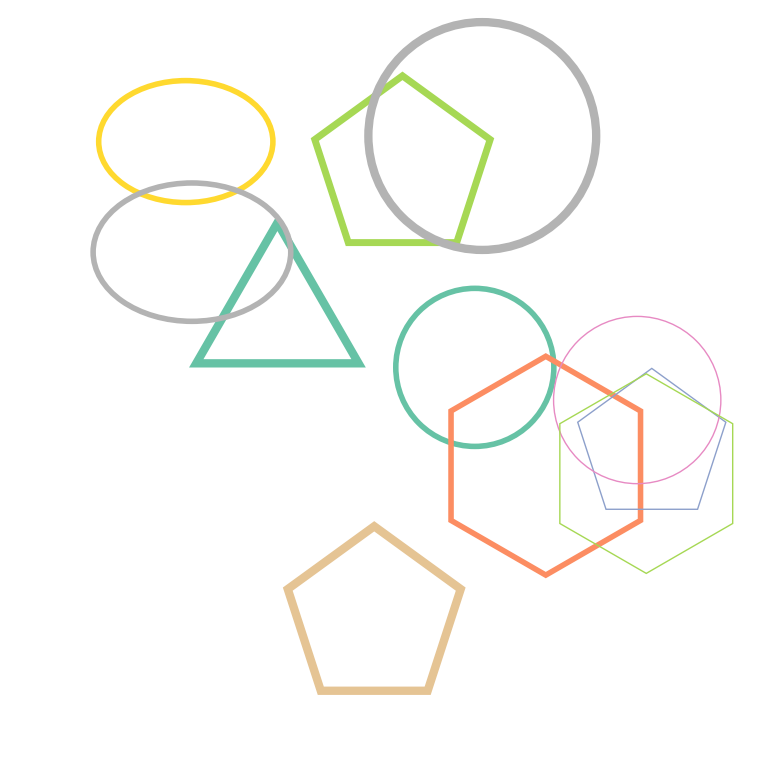[{"shape": "circle", "thickness": 2, "radius": 0.51, "center": [0.617, 0.523]}, {"shape": "triangle", "thickness": 3, "radius": 0.61, "center": [0.36, 0.589]}, {"shape": "hexagon", "thickness": 2, "radius": 0.71, "center": [0.709, 0.395]}, {"shape": "pentagon", "thickness": 0.5, "radius": 0.51, "center": [0.846, 0.42]}, {"shape": "circle", "thickness": 0.5, "radius": 0.54, "center": [0.828, 0.48]}, {"shape": "pentagon", "thickness": 2.5, "radius": 0.6, "center": [0.523, 0.782]}, {"shape": "hexagon", "thickness": 0.5, "radius": 0.65, "center": [0.839, 0.385]}, {"shape": "oval", "thickness": 2, "radius": 0.57, "center": [0.241, 0.816]}, {"shape": "pentagon", "thickness": 3, "radius": 0.59, "center": [0.486, 0.198]}, {"shape": "oval", "thickness": 2, "radius": 0.64, "center": [0.249, 0.673]}, {"shape": "circle", "thickness": 3, "radius": 0.74, "center": [0.626, 0.823]}]